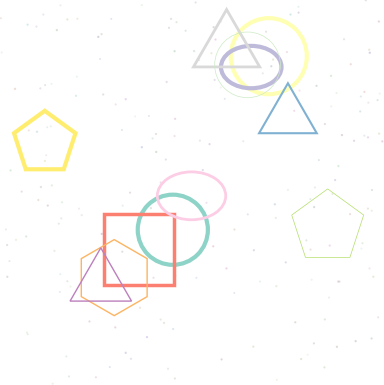[{"shape": "circle", "thickness": 3, "radius": 0.46, "center": [0.449, 0.403]}, {"shape": "circle", "thickness": 3, "radius": 0.49, "center": [0.698, 0.854]}, {"shape": "oval", "thickness": 3, "radius": 0.39, "center": [0.653, 0.826]}, {"shape": "square", "thickness": 2.5, "radius": 0.46, "center": [0.361, 0.352]}, {"shape": "triangle", "thickness": 1.5, "radius": 0.43, "center": [0.748, 0.697]}, {"shape": "hexagon", "thickness": 1, "radius": 0.49, "center": [0.297, 0.279]}, {"shape": "pentagon", "thickness": 0.5, "radius": 0.49, "center": [0.851, 0.411]}, {"shape": "oval", "thickness": 2, "radius": 0.44, "center": [0.497, 0.491]}, {"shape": "triangle", "thickness": 2, "radius": 0.5, "center": [0.589, 0.876]}, {"shape": "triangle", "thickness": 1, "radius": 0.46, "center": [0.262, 0.264]}, {"shape": "circle", "thickness": 0.5, "radius": 0.43, "center": [0.643, 0.832]}, {"shape": "pentagon", "thickness": 3, "radius": 0.42, "center": [0.116, 0.628]}]